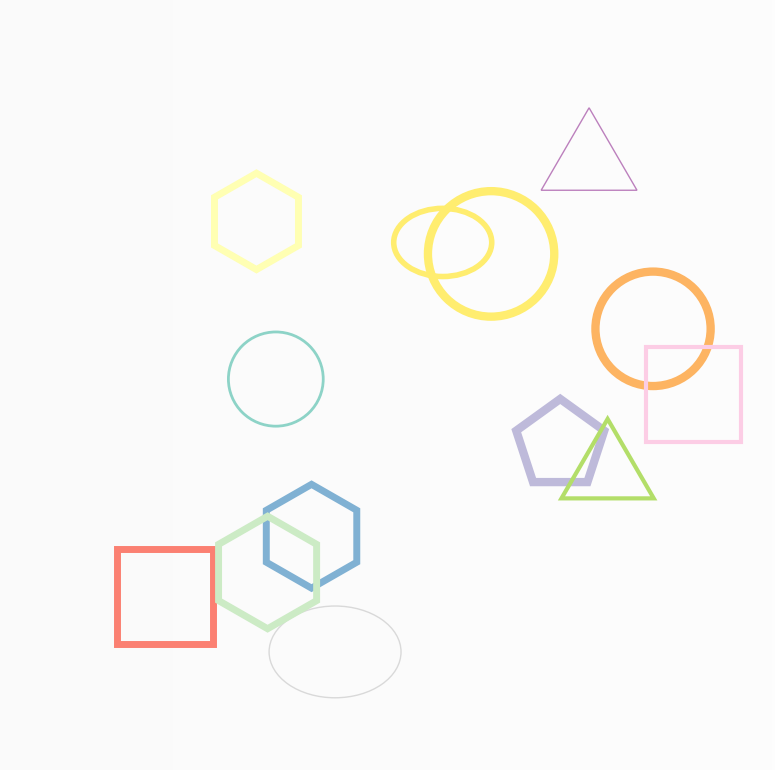[{"shape": "circle", "thickness": 1, "radius": 0.31, "center": [0.356, 0.508]}, {"shape": "hexagon", "thickness": 2.5, "radius": 0.31, "center": [0.331, 0.712]}, {"shape": "pentagon", "thickness": 3, "radius": 0.3, "center": [0.723, 0.422]}, {"shape": "square", "thickness": 2.5, "radius": 0.31, "center": [0.213, 0.225]}, {"shape": "hexagon", "thickness": 2.5, "radius": 0.34, "center": [0.402, 0.304]}, {"shape": "circle", "thickness": 3, "radius": 0.37, "center": [0.843, 0.573]}, {"shape": "triangle", "thickness": 1.5, "radius": 0.34, "center": [0.784, 0.387]}, {"shape": "square", "thickness": 1.5, "radius": 0.31, "center": [0.895, 0.487]}, {"shape": "oval", "thickness": 0.5, "radius": 0.43, "center": [0.432, 0.153]}, {"shape": "triangle", "thickness": 0.5, "radius": 0.36, "center": [0.76, 0.789]}, {"shape": "hexagon", "thickness": 2.5, "radius": 0.37, "center": [0.345, 0.257]}, {"shape": "oval", "thickness": 2, "radius": 0.32, "center": [0.571, 0.685]}, {"shape": "circle", "thickness": 3, "radius": 0.41, "center": [0.634, 0.67]}]